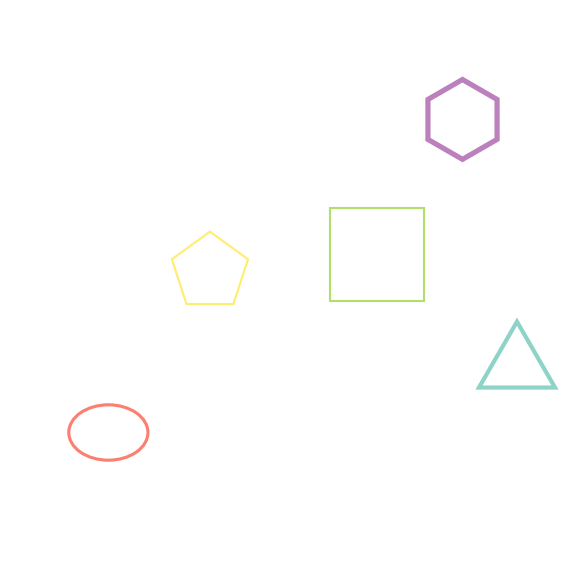[{"shape": "triangle", "thickness": 2, "radius": 0.38, "center": [0.895, 0.366]}, {"shape": "oval", "thickness": 1.5, "radius": 0.34, "center": [0.188, 0.25]}, {"shape": "square", "thickness": 1, "radius": 0.4, "center": [0.653, 0.558]}, {"shape": "hexagon", "thickness": 2.5, "radius": 0.35, "center": [0.801, 0.792]}, {"shape": "pentagon", "thickness": 1, "radius": 0.35, "center": [0.364, 0.529]}]